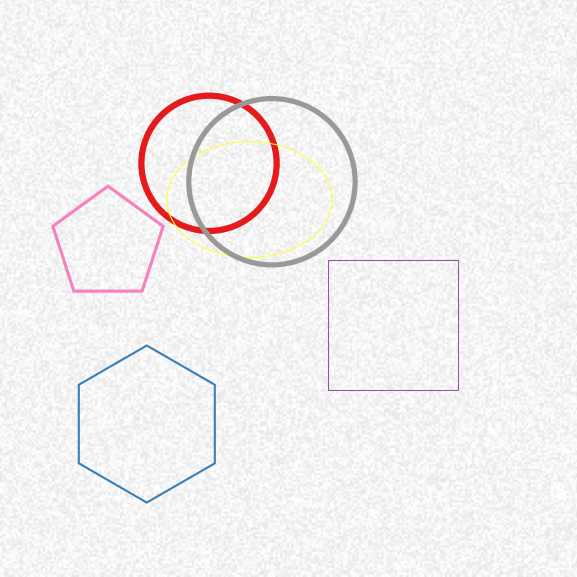[{"shape": "circle", "thickness": 3, "radius": 0.59, "center": [0.362, 0.716]}, {"shape": "hexagon", "thickness": 1, "radius": 0.68, "center": [0.254, 0.265]}, {"shape": "square", "thickness": 0.5, "radius": 0.56, "center": [0.68, 0.436]}, {"shape": "oval", "thickness": 0.5, "radius": 0.72, "center": [0.432, 0.654]}, {"shape": "pentagon", "thickness": 1.5, "radius": 0.5, "center": [0.187, 0.576]}, {"shape": "circle", "thickness": 2.5, "radius": 0.72, "center": [0.471, 0.684]}]